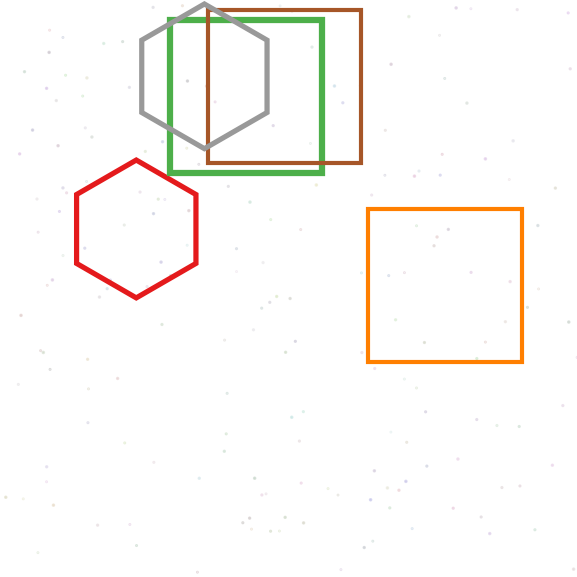[{"shape": "hexagon", "thickness": 2.5, "radius": 0.6, "center": [0.236, 0.603]}, {"shape": "square", "thickness": 3, "radius": 0.66, "center": [0.426, 0.832]}, {"shape": "square", "thickness": 2, "radius": 0.66, "center": [0.771, 0.504]}, {"shape": "square", "thickness": 2, "radius": 0.66, "center": [0.493, 0.85]}, {"shape": "hexagon", "thickness": 2.5, "radius": 0.63, "center": [0.354, 0.867]}]